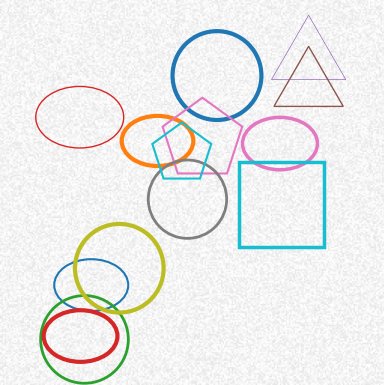[{"shape": "oval", "thickness": 1.5, "radius": 0.48, "center": [0.237, 0.259]}, {"shape": "circle", "thickness": 3, "radius": 0.58, "center": [0.564, 0.804]}, {"shape": "oval", "thickness": 3, "radius": 0.46, "center": [0.409, 0.634]}, {"shape": "circle", "thickness": 2, "radius": 0.57, "center": [0.219, 0.118]}, {"shape": "oval", "thickness": 3, "radius": 0.48, "center": [0.209, 0.127]}, {"shape": "oval", "thickness": 1, "radius": 0.57, "center": [0.207, 0.696]}, {"shape": "triangle", "thickness": 0.5, "radius": 0.56, "center": [0.802, 0.849]}, {"shape": "triangle", "thickness": 1, "radius": 0.52, "center": [0.802, 0.776]}, {"shape": "pentagon", "thickness": 1.5, "radius": 0.54, "center": [0.526, 0.637]}, {"shape": "oval", "thickness": 2.5, "radius": 0.49, "center": [0.727, 0.627]}, {"shape": "circle", "thickness": 2, "radius": 0.51, "center": [0.487, 0.483]}, {"shape": "circle", "thickness": 3, "radius": 0.58, "center": [0.31, 0.303]}, {"shape": "pentagon", "thickness": 1.5, "radius": 0.4, "center": [0.472, 0.601]}, {"shape": "square", "thickness": 2.5, "radius": 0.55, "center": [0.731, 0.468]}]